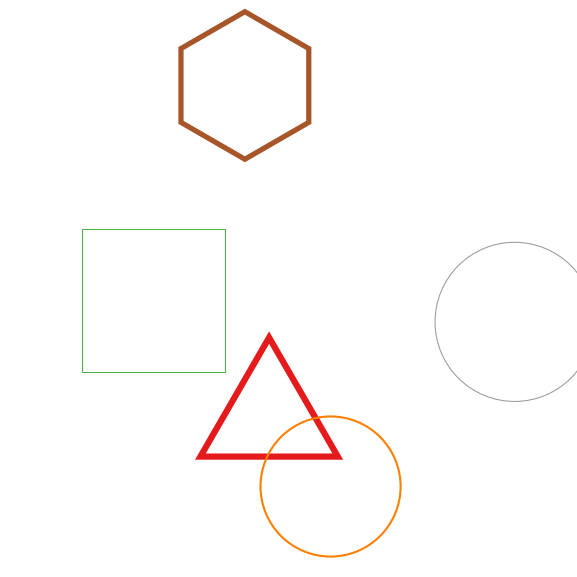[{"shape": "triangle", "thickness": 3, "radius": 0.69, "center": [0.466, 0.277]}, {"shape": "square", "thickness": 0.5, "radius": 0.62, "center": [0.266, 0.478]}, {"shape": "circle", "thickness": 1, "radius": 0.61, "center": [0.572, 0.157]}, {"shape": "hexagon", "thickness": 2.5, "radius": 0.64, "center": [0.424, 0.851]}, {"shape": "circle", "thickness": 0.5, "radius": 0.69, "center": [0.891, 0.442]}]